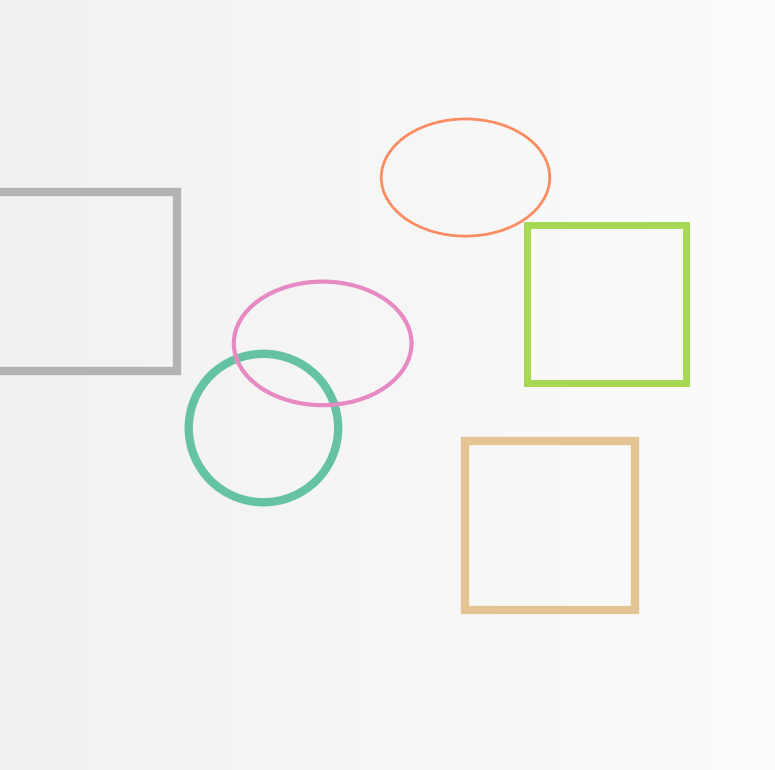[{"shape": "circle", "thickness": 3, "radius": 0.48, "center": [0.34, 0.444]}, {"shape": "oval", "thickness": 1, "radius": 0.54, "center": [0.601, 0.769]}, {"shape": "oval", "thickness": 1.5, "radius": 0.57, "center": [0.416, 0.554]}, {"shape": "square", "thickness": 2.5, "radius": 0.51, "center": [0.783, 0.605]}, {"shape": "square", "thickness": 3, "radius": 0.55, "center": [0.709, 0.318]}, {"shape": "square", "thickness": 3, "radius": 0.58, "center": [0.112, 0.635]}]